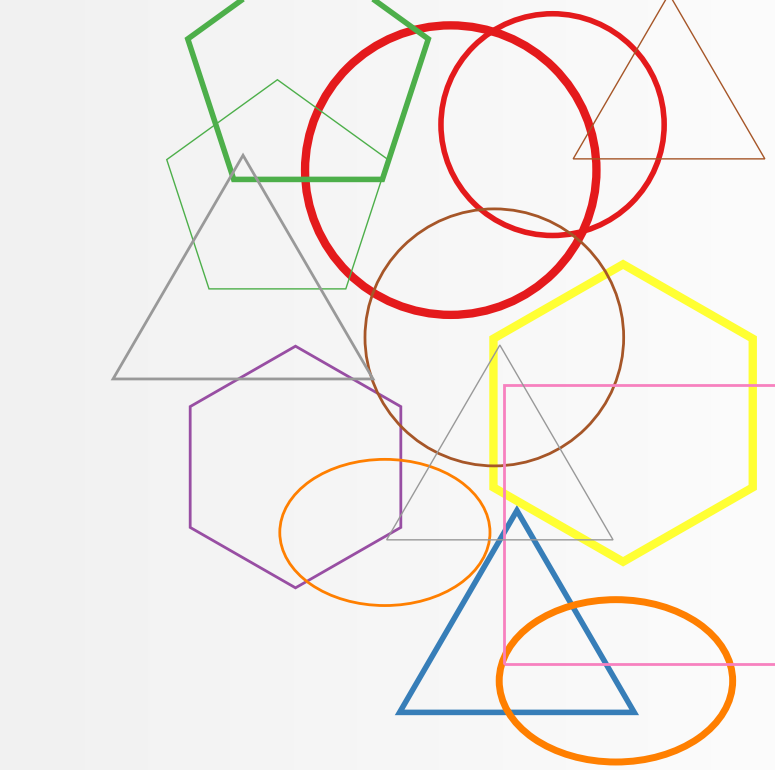[{"shape": "circle", "thickness": 2, "radius": 0.72, "center": [0.713, 0.838]}, {"shape": "circle", "thickness": 3, "radius": 0.94, "center": [0.582, 0.779]}, {"shape": "triangle", "thickness": 2, "radius": 0.87, "center": [0.667, 0.162]}, {"shape": "pentagon", "thickness": 2, "radius": 0.82, "center": [0.397, 0.899]}, {"shape": "pentagon", "thickness": 0.5, "radius": 0.75, "center": [0.358, 0.746]}, {"shape": "hexagon", "thickness": 1, "radius": 0.78, "center": [0.381, 0.393]}, {"shape": "oval", "thickness": 1, "radius": 0.68, "center": [0.497, 0.309]}, {"shape": "oval", "thickness": 2.5, "radius": 0.75, "center": [0.795, 0.116]}, {"shape": "hexagon", "thickness": 3, "radius": 0.97, "center": [0.804, 0.464]}, {"shape": "circle", "thickness": 1, "radius": 0.83, "center": [0.638, 0.562]}, {"shape": "triangle", "thickness": 0.5, "radius": 0.71, "center": [0.863, 0.865]}, {"shape": "square", "thickness": 1, "radius": 0.91, "center": [0.831, 0.319]}, {"shape": "triangle", "thickness": 0.5, "radius": 0.84, "center": [0.645, 0.383]}, {"shape": "triangle", "thickness": 1, "radius": 0.97, "center": [0.314, 0.605]}]